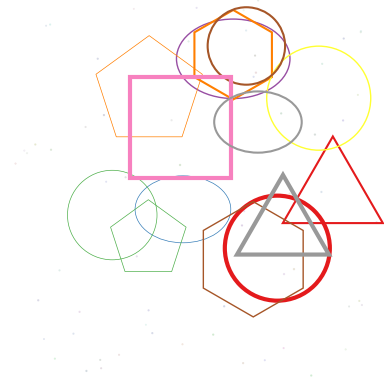[{"shape": "triangle", "thickness": 1.5, "radius": 0.75, "center": [0.865, 0.496]}, {"shape": "circle", "thickness": 3, "radius": 0.68, "center": [0.72, 0.355]}, {"shape": "oval", "thickness": 0.5, "radius": 0.62, "center": [0.475, 0.456]}, {"shape": "circle", "thickness": 0.5, "radius": 0.58, "center": [0.292, 0.441]}, {"shape": "pentagon", "thickness": 0.5, "radius": 0.52, "center": [0.385, 0.378]}, {"shape": "oval", "thickness": 1, "radius": 0.74, "center": [0.606, 0.847]}, {"shape": "pentagon", "thickness": 0.5, "radius": 0.73, "center": [0.387, 0.762]}, {"shape": "hexagon", "thickness": 1.5, "radius": 0.58, "center": [0.606, 0.858]}, {"shape": "circle", "thickness": 1, "radius": 0.68, "center": [0.828, 0.745]}, {"shape": "circle", "thickness": 1.5, "radius": 0.5, "center": [0.64, 0.881]}, {"shape": "hexagon", "thickness": 1, "radius": 0.75, "center": [0.658, 0.327]}, {"shape": "square", "thickness": 3, "radius": 0.66, "center": [0.468, 0.669]}, {"shape": "oval", "thickness": 1.5, "radius": 0.57, "center": [0.67, 0.683]}, {"shape": "triangle", "thickness": 3, "radius": 0.69, "center": [0.735, 0.408]}]